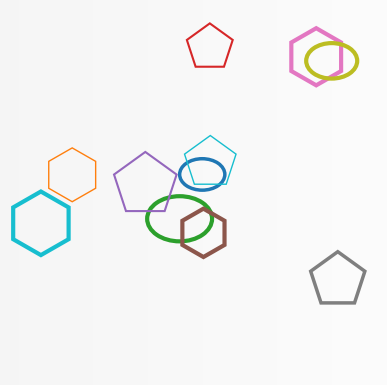[{"shape": "oval", "thickness": 2.5, "radius": 0.29, "center": [0.522, 0.547]}, {"shape": "hexagon", "thickness": 1, "radius": 0.35, "center": [0.186, 0.546]}, {"shape": "oval", "thickness": 3, "radius": 0.42, "center": [0.464, 0.432]}, {"shape": "pentagon", "thickness": 1.5, "radius": 0.31, "center": [0.541, 0.877]}, {"shape": "pentagon", "thickness": 1.5, "radius": 0.42, "center": [0.375, 0.52]}, {"shape": "hexagon", "thickness": 3, "radius": 0.31, "center": [0.525, 0.395]}, {"shape": "hexagon", "thickness": 3, "radius": 0.37, "center": [0.816, 0.853]}, {"shape": "pentagon", "thickness": 2.5, "radius": 0.37, "center": [0.872, 0.273]}, {"shape": "oval", "thickness": 3, "radius": 0.33, "center": [0.856, 0.842]}, {"shape": "pentagon", "thickness": 1, "radius": 0.35, "center": [0.543, 0.578]}, {"shape": "hexagon", "thickness": 3, "radius": 0.41, "center": [0.106, 0.42]}]